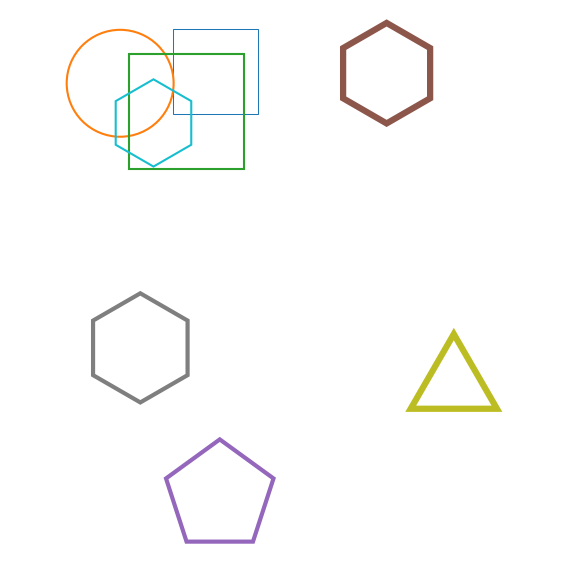[{"shape": "square", "thickness": 0.5, "radius": 0.37, "center": [0.373, 0.875]}, {"shape": "circle", "thickness": 1, "radius": 0.46, "center": [0.208, 0.855]}, {"shape": "square", "thickness": 1, "radius": 0.5, "center": [0.323, 0.806]}, {"shape": "pentagon", "thickness": 2, "radius": 0.49, "center": [0.381, 0.14]}, {"shape": "hexagon", "thickness": 3, "radius": 0.43, "center": [0.669, 0.872]}, {"shape": "hexagon", "thickness": 2, "radius": 0.47, "center": [0.243, 0.397]}, {"shape": "triangle", "thickness": 3, "radius": 0.43, "center": [0.786, 0.334]}, {"shape": "hexagon", "thickness": 1, "radius": 0.38, "center": [0.266, 0.786]}]